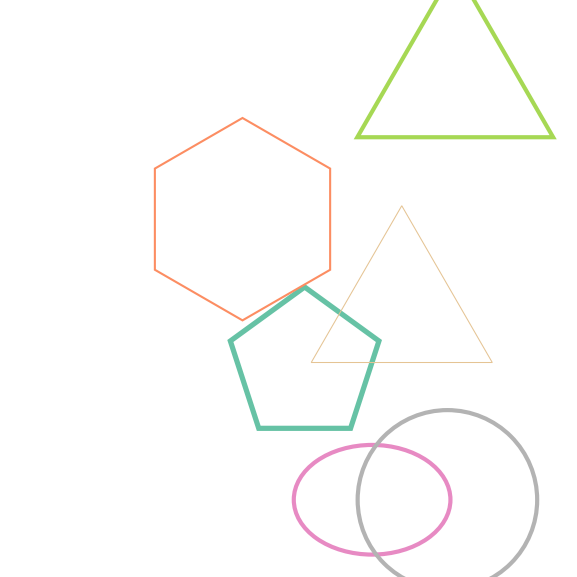[{"shape": "pentagon", "thickness": 2.5, "radius": 0.68, "center": [0.528, 0.367]}, {"shape": "hexagon", "thickness": 1, "radius": 0.88, "center": [0.42, 0.62]}, {"shape": "oval", "thickness": 2, "radius": 0.68, "center": [0.644, 0.134]}, {"shape": "triangle", "thickness": 2, "radius": 0.98, "center": [0.788, 0.859]}, {"shape": "triangle", "thickness": 0.5, "radius": 0.9, "center": [0.696, 0.462]}, {"shape": "circle", "thickness": 2, "radius": 0.78, "center": [0.775, 0.134]}]